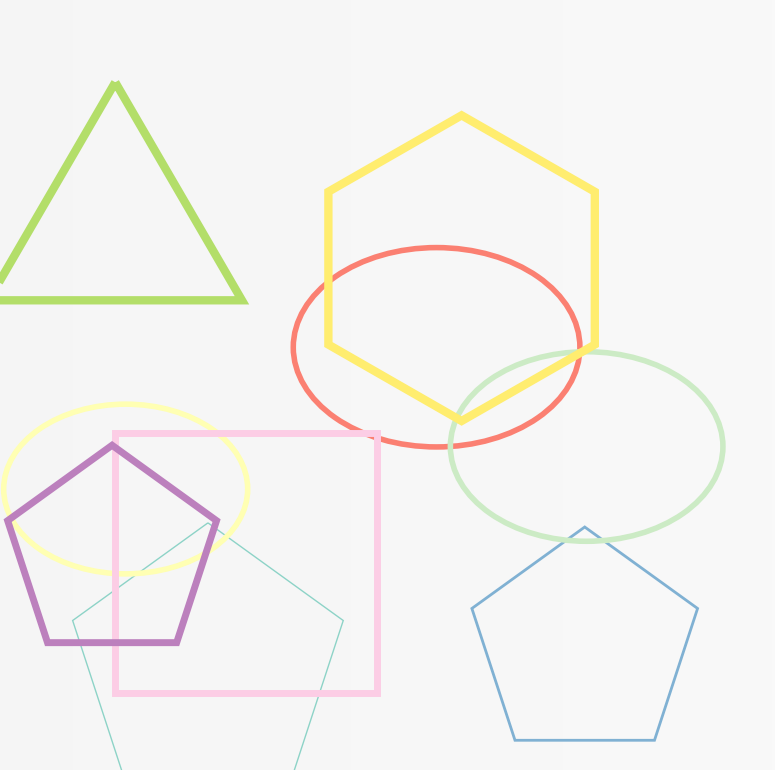[{"shape": "pentagon", "thickness": 0.5, "radius": 0.92, "center": [0.268, 0.137]}, {"shape": "oval", "thickness": 2, "radius": 0.79, "center": [0.162, 0.365]}, {"shape": "oval", "thickness": 2, "radius": 0.92, "center": [0.563, 0.549]}, {"shape": "pentagon", "thickness": 1, "radius": 0.77, "center": [0.754, 0.162]}, {"shape": "triangle", "thickness": 3, "radius": 0.94, "center": [0.149, 0.704]}, {"shape": "square", "thickness": 2.5, "radius": 0.85, "center": [0.318, 0.269]}, {"shape": "pentagon", "thickness": 2.5, "radius": 0.71, "center": [0.145, 0.28]}, {"shape": "oval", "thickness": 2, "radius": 0.88, "center": [0.757, 0.42]}, {"shape": "hexagon", "thickness": 3, "radius": 0.99, "center": [0.596, 0.652]}]